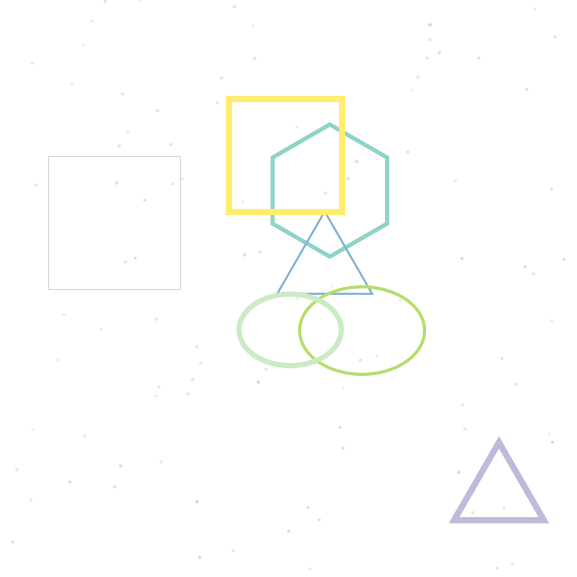[{"shape": "hexagon", "thickness": 2, "radius": 0.57, "center": [0.571, 0.669]}, {"shape": "triangle", "thickness": 3, "radius": 0.45, "center": [0.864, 0.143]}, {"shape": "triangle", "thickness": 1, "radius": 0.47, "center": [0.562, 0.538]}, {"shape": "oval", "thickness": 1.5, "radius": 0.54, "center": [0.627, 0.427]}, {"shape": "square", "thickness": 0.5, "radius": 0.57, "center": [0.198, 0.614]}, {"shape": "oval", "thickness": 2.5, "radius": 0.44, "center": [0.502, 0.428]}, {"shape": "square", "thickness": 3, "radius": 0.49, "center": [0.495, 0.729]}]